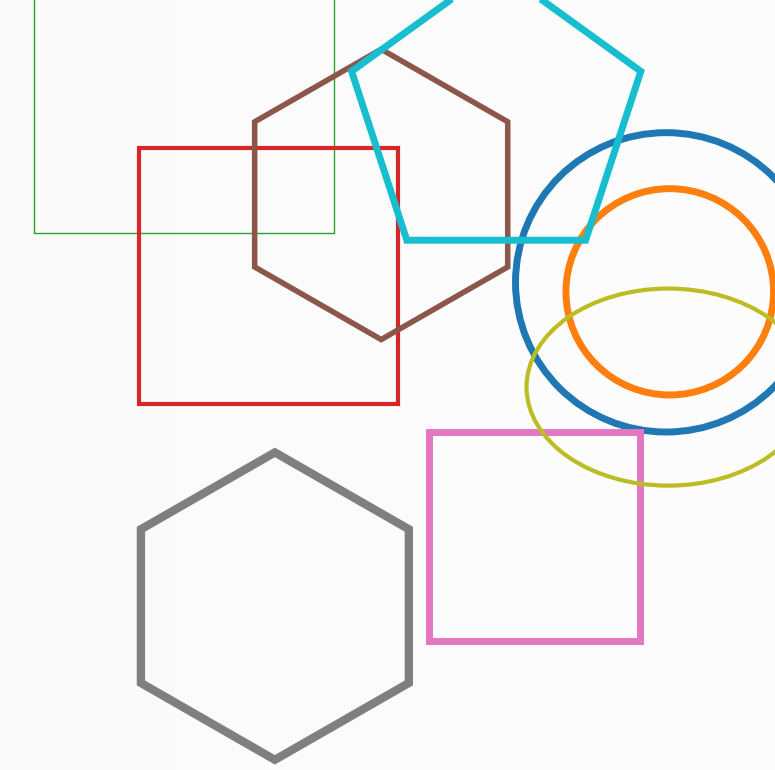[{"shape": "circle", "thickness": 2.5, "radius": 0.97, "center": [0.86, 0.633]}, {"shape": "circle", "thickness": 2.5, "radius": 0.67, "center": [0.864, 0.621]}, {"shape": "square", "thickness": 0.5, "radius": 0.97, "center": [0.238, 0.89]}, {"shape": "square", "thickness": 1.5, "radius": 0.83, "center": [0.347, 0.642]}, {"shape": "hexagon", "thickness": 2, "radius": 0.94, "center": [0.492, 0.748]}, {"shape": "square", "thickness": 2.5, "radius": 0.68, "center": [0.69, 0.303]}, {"shape": "hexagon", "thickness": 3, "radius": 1.0, "center": [0.355, 0.213]}, {"shape": "oval", "thickness": 1.5, "radius": 0.91, "center": [0.862, 0.497]}, {"shape": "pentagon", "thickness": 2.5, "radius": 0.98, "center": [0.64, 0.847]}]